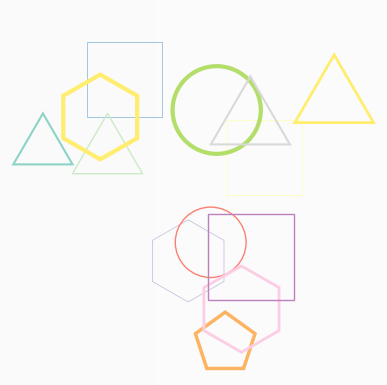[{"shape": "triangle", "thickness": 1.5, "radius": 0.44, "center": [0.111, 0.617]}, {"shape": "square", "thickness": 0.5, "radius": 0.48, "center": [0.682, 0.59]}, {"shape": "hexagon", "thickness": 0.5, "radius": 0.53, "center": [0.486, 0.322]}, {"shape": "circle", "thickness": 1, "radius": 0.46, "center": [0.544, 0.371]}, {"shape": "square", "thickness": 0.5, "radius": 0.49, "center": [0.322, 0.793]}, {"shape": "pentagon", "thickness": 2.5, "radius": 0.4, "center": [0.581, 0.108]}, {"shape": "circle", "thickness": 3, "radius": 0.57, "center": [0.559, 0.714]}, {"shape": "hexagon", "thickness": 2, "radius": 0.56, "center": [0.623, 0.197]}, {"shape": "triangle", "thickness": 1.5, "radius": 0.59, "center": [0.646, 0.684]}, {"shape": "square", "thickness": 1, "radius": 0.56, "center": [0.648, 0.332]}, {"shape": "triangle", "thickness": 1, "radius": 0.52, "center": [0.277, 0.601]}, {"shape": "hexagon", "thickness": 3, "radius": 0.55, "center": [0.259, 0.696]}, {"shape": "triangle", "thickness": 2, "radius": 0.59, "center": [0.862, 0.74]}]